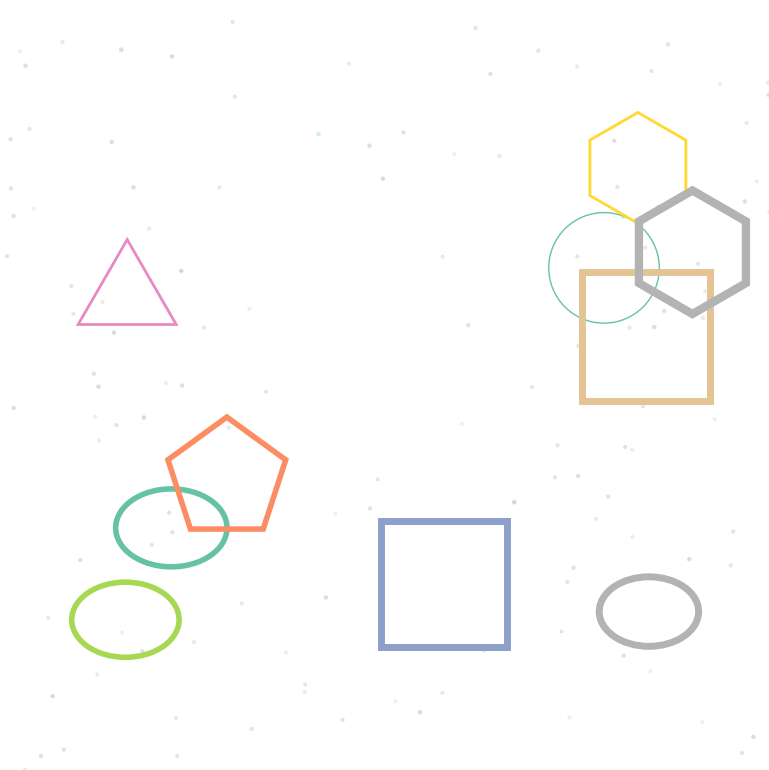[{"shape": "oval", "thickness": 2, "radius": 0.36, "center": [0.223, 0.314]}, {"shape": "circle", "thickness": 0.5, "radius": 0.36, "center": [0.784, 0.652]}, {"shape": "pentagon", "thickness": 2, "radius": 0.4, "center": [0.295, 0.378]}, {"shape": "square", "thickness": 2.5, "radius": 0.41, "center": [0.577, 0.242]}, {"shape": "triangle", "thickness": 1, "radius": 0.37, "center": [0.165, 0.615]}, {"shape": "oval", "thickness": 2, "radius": 0.35, "center": [0.163, 0.195]}, {"shape": "hexagon", "thickness": 1, "radius": 0.36, "center": [0.828, 0.782]}, {"shape": "square", "thickness": 2.5, "radius": 0.42, "center": [0.839, 0.563]}, {"shape": "hexagon", "thickness": 3, "radius": 0.4, "center": [0.899, 0.672]}, {"shape": "oval", "thickness": 2.5, "radius": 0.32, "center": [0.843, 0.206]}]